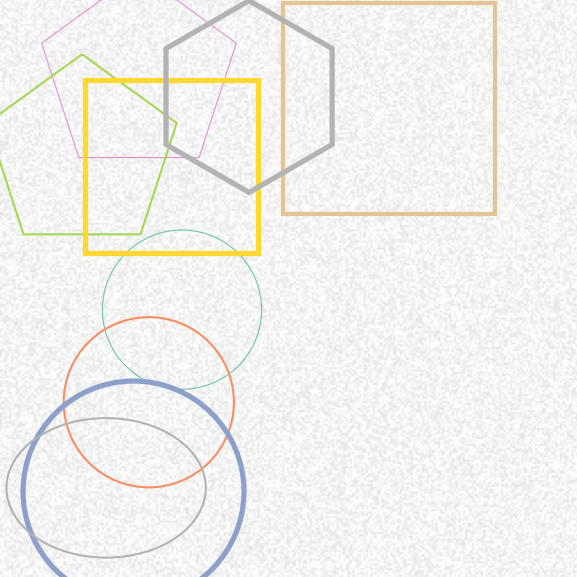[{"shape": "circle", "thickness": 0.5, "radius": 0.69, "center": [0.315, 0.463]}, {"shape": "circle", "thickness": 1, "radius": 0.74, "center": [0.258, 0.303]}, {"shape": "circle", "thickness": 2.5, "radius": 0.96, "center": [0.231, 0.148]}, {"shape": "pentagon", "thickness": 0.5, "radius": 0.89, "center": [0.241, 0.87]}, {"shape": "pentagon", "thickness": 1, "radius": 0.86, "center": [0.142, 0.733]}, {"shape": "square", "thickness": 2.5, "radius": 0.75, "center": [0.297, 0.711]}, {"shape": "square", "thickness": 2, "radius": 0.92, "center": [0.673, 0.811]}, {"shape": "hexagon", "thickness": 2.5, "radius": 0.83, "center": [0.431, 0.832]}, {"shape": "oval", "thickness": 1, "radius": 0.86, "center": [0.184, 0.154]}]